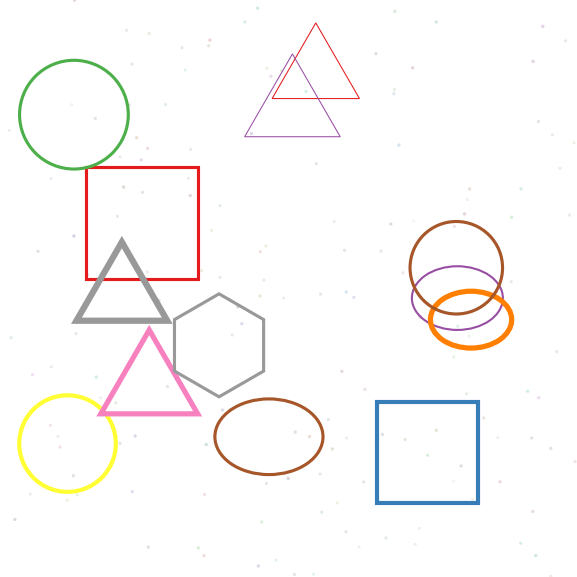[{"shape": "triangle", "thickness": 0.5, "radius": 0.44, "center": [0.547, 0.872]}, {"shape": "square", "thickness": 1.5, "radius": 0.48, "center": [0.246, 0.614]}, {"shape": "square", "thickness": 2, "radius": 0.44, "center": [0.741, 0.216]}, {"shape": "circle", "thickness": 1.5, "radius": 0.47, "center": [0.128, 0.801]}, {"shape": "oval", "thickness": 1, "radius": 0.39, "center": [0.792, 0.483]}, {"shape": "triangle", "thickness": 0.5, "radius": 0.48, "center": [0.506, 0.81]}, {"shape": "oval", "thickness": 2.5, "radius": 0.35, "center": [0.816, 0.446]}, {"shape": "circle", "thickness": 2, "radius": 0.42, "center": [0.117, 0.231]}, {"shape": "circle", "thickness": 1.5, "radius": 0.4, "center": [0.79, 0.535]}, {"shape": "oval", "thickness": 1.5, "radius": 0.47, "center": [0.466, 0.243]}, {"shape": "triangle", "thickness": 2.5, "radius": 0.48, "center": [0.258, 0.331]}, {"shape": "hexagon", "thickness": 1.5, "radius": 0.45, "center": [0.379, 0.401]}, {"shape": "triangle", "thickness": 3, "radius": 0.45, "center": [0.211, 0.489]}]